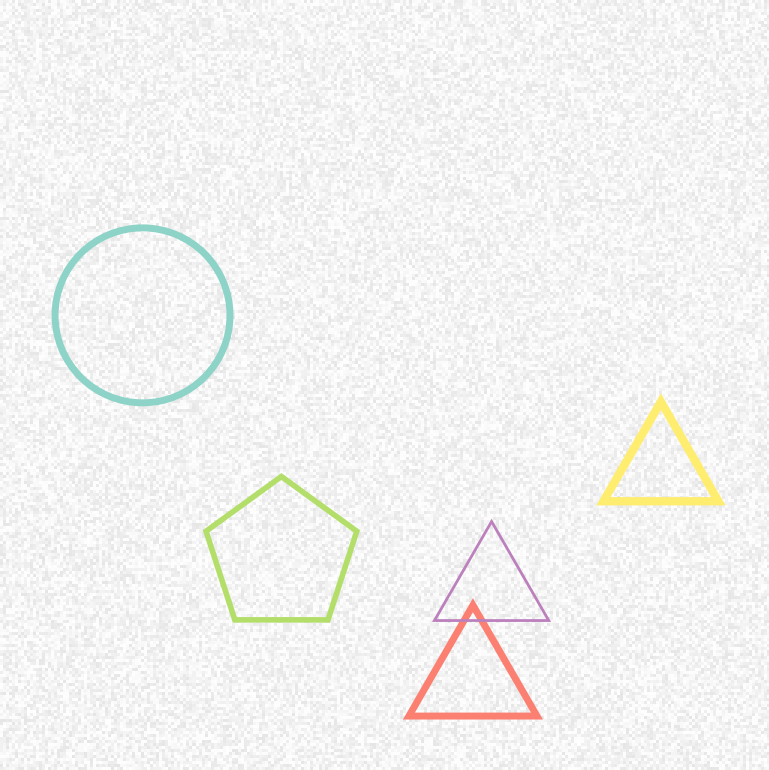[{"shape": "circle", "thickness": 2.5, "radius": 0.57, "center": [0.185, 0.59]}, {"shape": "triangle", "thickness": 2.5, "radius": 0.48, "center": [0.614, 0.118]}, {"shape": "pentagon", "thickness": 2, "radius": 0.51, "center": [0.365, 0.278]}, {"shape": "triangle", "thickness": 1, "radius": 0.43, "center": [0.638, 0.237]}, {"shape": "triangle", "thickness": 3, "radius": 0.43, "center": [0.858, 0.392]}]